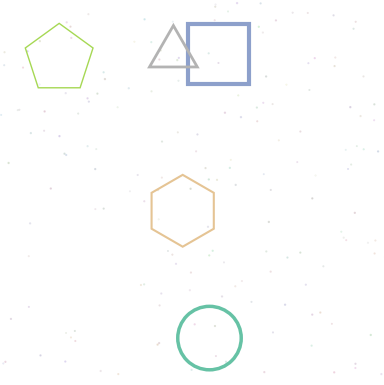[{"shape": "circle", "thickness": 2.5, "radius": 0.41, "center": [0.544, 0.122]}, {"shape": "square", "thickness": 3, "radius": 0.39, "center": [0.567, 0.86]}, {"shape": "pentagon", "thickness": 1, "radius": 0.46, "center": [0.154, 0.847]}, {"shape": "hexagon", "thickness": 1.5, "radius": 0.47, "center": [0.475, 0.453]}, {"shape": "triangle", "thickness": 2, "radius": 0.36, "center": [0.45, 0.862]}]